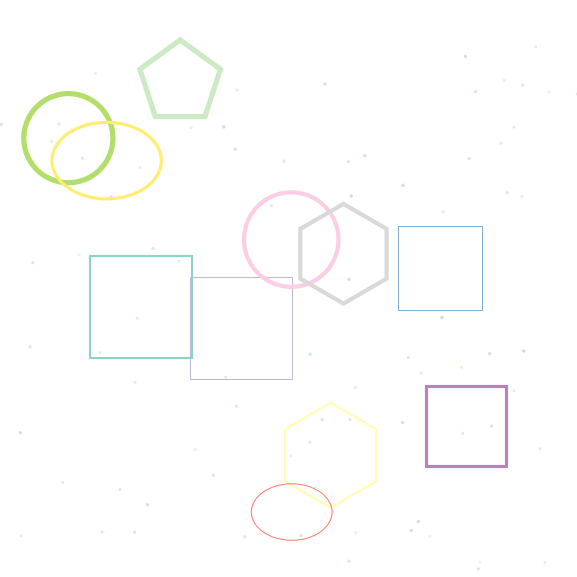[{"shape": "square", "thickness": 1, "radius": 0.44, "center": [0.244, 0.468]}, {"shape": "hexagon", "thickness": 1, "radius": 0.45, "center": [0.572, 0.211]}, {"shape": "square", "thickness": 0.5, "radius": 0.44, "center": [0.417, 0.431]}, {"shape": "oval", "thickness": 0.5, "radius": 0.35, "center": [0.505, 0.112]}, {"shape": "square", "thickness": 0.5, "radius": 0.36, "center": [0.762, 0.535]}, {"shape": "circle", "thickness": 2.5, "radius": 0.39, "center": [0.118, 0.76]}, {"shape": "circle", "thickness": 2, "radius": 0.41, "center": [0.504, 0.584]}, {"shape": "hexagon", "thickness": 2, "radius": 0.43, "center": [0.595, 0.56]}, {"shape": "square", "thickness": 1.5, "radius": 0.35, "center": [0.808, 0.262]}, {"shape": "pentagon", "thickness": 2.5, "radius": 0.37, "center": [0.312, 0.857]}, {"shape": "oval", "thickness": 1.5, "radius": 0.47, "center": [0.185, 0.721]}]